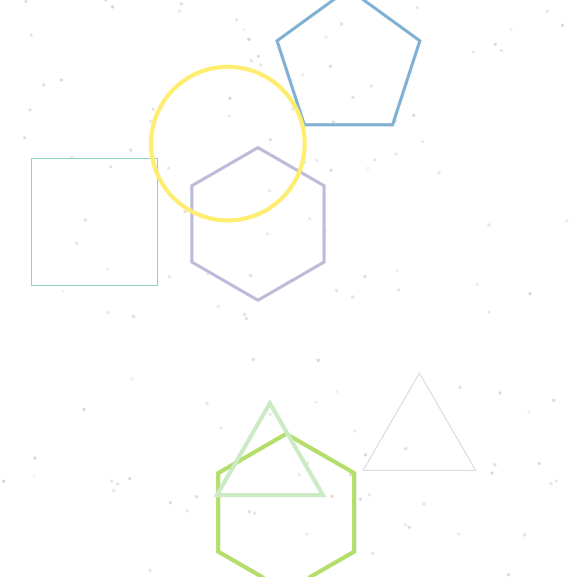[{"shape": "square", "thickness": 0.5, "radius": 0.55, "center": [0.163, 0.616]}, {"shape": "hexagon", "thickness": 1.5, "radius": 0.66, "center": [0.447, 0.611]}, {"shape": "pentagon", "thickness": 1.5, "radius": 0.65, "center": [0.603, 0.888]}, {"shape": "hexagon", "thickness": 2, "radius": 0.68, "center": [0.496, 0.112]}, {"shape": "triangle", "thickness": 0.5, "radius": 0.56, "center": [0.726, 0.241]}, {"shape": "triangle", "thickness": 2, "radius": 0.53, "center": [0.467, 0.195]}, {"shape": "circle", "thickness": 2, "radius": 0.67, "center": [0.395, 0.75]}]